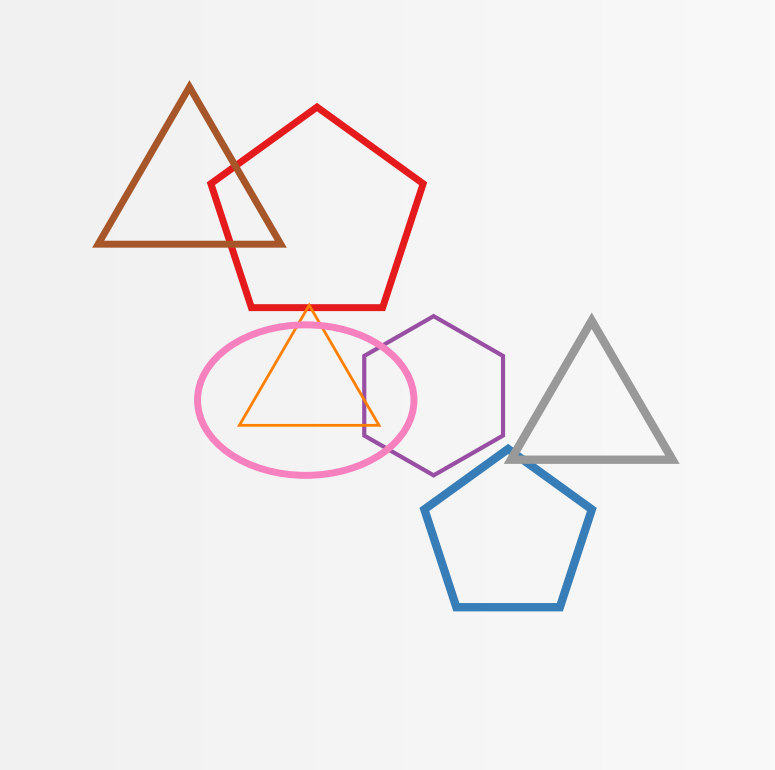[{"shape": "pentagon", "thickness": 2.5, "radius": 0.72, "center": [0.409, 0.717]}, {"shape": "pentagon", "thickness": 3, "radius": 0.57, "center": [0.656, 0.303]}, {"shape": "hexagon", "thickness": 1.5, "radius": 0.52, "center": [0.56, 0.486]}, {"shape": "triangle", "thickness": 1, "radius": 0.52, "center": [0.399, 0.5]}, {"shape": "triangle", "thickness": 2.5, "radius": 0.68, "center": [0.244, 0.751]}, {"shape": "oval", "thickness": 2.5, "radius": 0.7, "center": [0.395, 0.48]}, {"shape": "triangle", "thickness": 3, "radius": 0.6, "center": [0.763, 0.463]}]